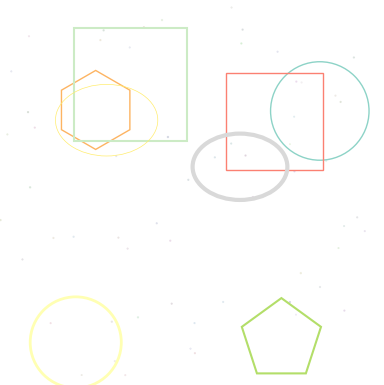[{"shape": "circle", "thickness": 1, "radius": 0.64, "center": [0.831, 0.712]}, {"shape": "circle", "thickness": 2, "radius": 0.59, "center": [0.197, 0.111]}, {"shape": "square", "thickness": 1, "radius": 0.63, "center": [0.713, 0.685]}, {"shape": "hexagon", "thickness": 1, "radius": 0.51, "center": [0.248, 0.714]}, {"shape": "pentagon", "thickness": 1.5, "radius": 0.54, "center": [0.731, 0.118]}, {"shape": "oval", "thickness": 3, "radius": 0.62, "center": [0.623, 0.567]}, {"shape": "square", "thickness": 1.5, "radius": 0.73, "center": [0.339, 0.782]}, {"shape": "oval", "thickness": 0.5, "radius": 0.66, "center": [0.277, 0.688]}]